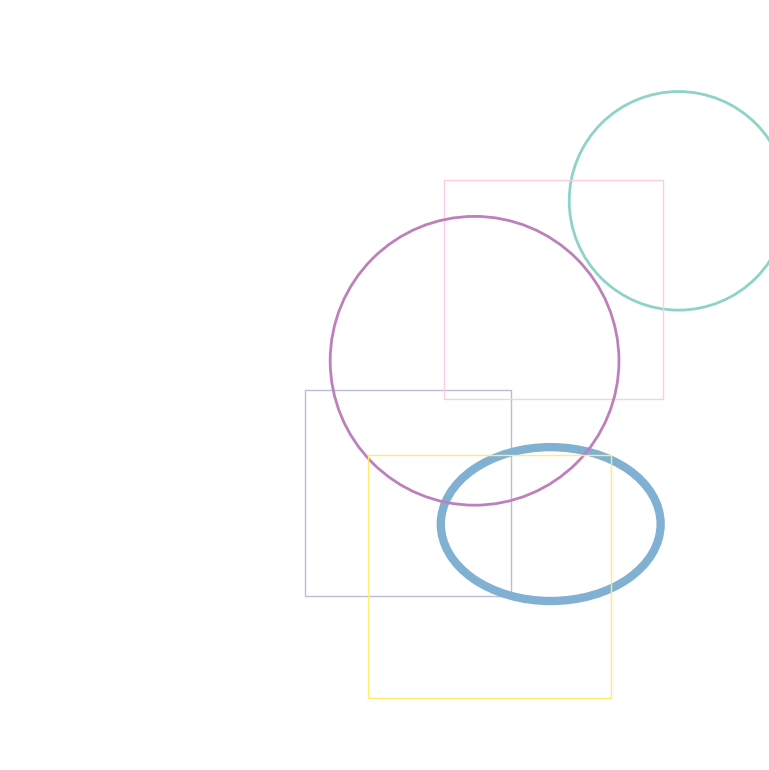[{"shape": "circle", "thickness": 1, "radius": 0.71, "center": [0.881, 0.739]}, {"shape": "square", "thickness": 0.5, "radius": 0.67, "center": [0.53, 0.36]}, {"shape": "oval", "thickness": 3, "radius": 0.71, "center": [0.715, 0.319]}, {"shape": "square", "thickness": 0.5, "radius": 0.71, "center": [0.719, 0.624]}, {"shape": "circle", "thickness": 1, "radius": 0.94, "center": [0.616, 0.531]}, {"shape": "square", "thickness": 0.5, "radius": 0.79, "center": [0.636, 0.251]}]